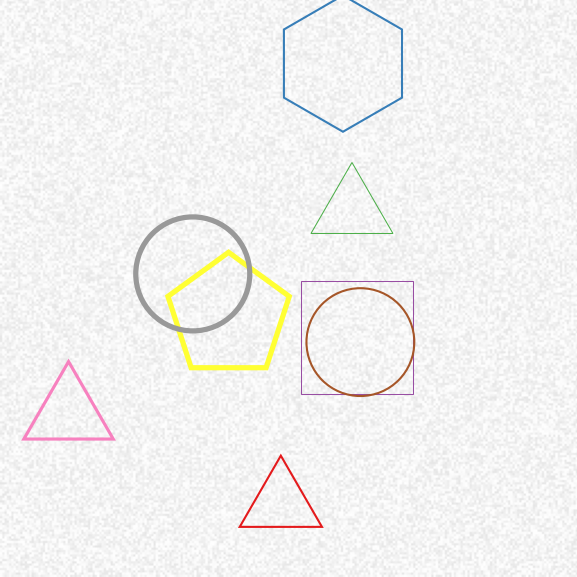[{"shape": "triangle", "thickness": 1, "radius": 0.41, "center": [0.486, 0.128]}, {"shape": "hexagon", "thickness": 1, "radius": 0.59, "center": [0.594, 0.889]}, {"shape": "triangle", "thickness": 0.5, "radius": 0.41, "center": [0.609, 0.636]}, {"shape": "square", "thickness": 0.5, "radius": 0.49, "center": [0.618, 0.414]}, {"shape": "pentagon", "thickness": 2.5, "radius": 0.55, "center": [0.396, 0.452]}, {"shape": "circle", "thickness": 1, "radius": 0.47, "center": [0.624, 0.407]}, {"shape": "triangle", "thickness": 1.5, "radius": 0.45, "center": [0.119, 0.284]}, {"shape": "circle", "thickness": 2.5, "radius": 0.49, "center": [0.334, 0.525]}]